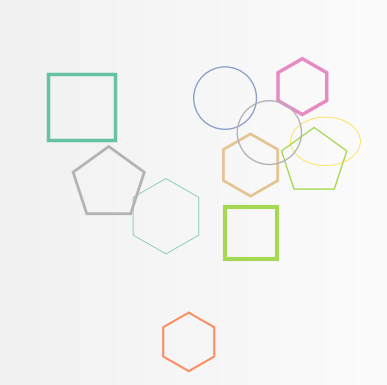[{"shape": "hexagon", "thickness": 0.5, "radius": 0.49, "center": [0.428, 0.438]}, {"shape": "square", "thickness": 2.5, "radius": 0.43, "center": [0.21, 0.722]}, {"shape": "hexagon", "thickness": 1.5, "radius": 0.38, "center": [0.487, 0.112]}, {"shape": "circle", "thickness": 1, "radius": 0.41, "center": [0.581, 0.745]}, {"shape": "hexagon", "thickness": 2.5, "radius": 0.36, "center": [0.78, 0.775]}, {"shape": "square", "thickness": 3, "radius": 0.34, "center": [0.648, 0.394]}, {"shape": "pentagon", "thickness": 1, "radius": 0.44, "center": [0.811, 0.58]}, {"shape": "oval", "thickness": 0.5, "radius": 0.45, "center": [0.84, 0.633]}, {"shape": "hexagon", "thickness": 2, "radius": 0.4, "center": [0.647, 0.571]}, {"shape": "circle", "thickness": 1, "radius": 0.41, "center": [0.695, 0.656]}, {"shape": "pentagon", "thickness": 2, "radius": 0.48, "center": [0.281, 0.523]}]